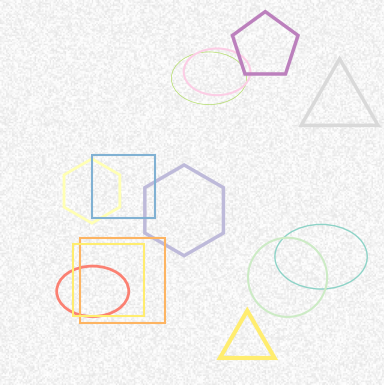[{"shape": "oval", "thickness": 1, "radius": 0.6, "center": [0.834, 0.333]}, {"shape": "hexagon", "thickness": 2, "radius": 0.42, "center": [0.239, 0.504]}, {"shape": "hexagon", "thickness": 2.5, "radius": 0.59, "center": [0.478, 0.454]}, {"shape": "oval", "thickness": 2, "radius": 0.47, "center": [0.241, 0.243]}, {"shape": "square", "thickness": 1.5, "radius": 0.41, "center": [0.321, 0.514]}, {"shape": "square", "thickness": 1.5, "radius": 0.55, "center": [0.318, 0.271]}, {"shape": "oval", "thickness": 0.5, "radius": 0.49, "center": [0.543, 0.797]}, {"shape": "oval", "thickness": 1.5, "radius": 0.43, "center": [0.564, 0.813]}, {"shape": "triangle", "thickness": 2.5, "radius": 0.58, "center": [0.882, 0.732]}, {"shape": "pentagon", "thickness": 2.5, "radius": 0.45, "center": [0.689, 0.88]}, {"shape": "circle", "thickness": 1.5, "radius": 0.51, "center": [0.747, 0.28]}, {"shape": "square", "thickness": 1.5, "radius": 0.47, "center": [0.282, 0.272]}, {"shape": "triangle", "thickness": 3, "radius": 0.41, "center": [0.642, 0.111]}]